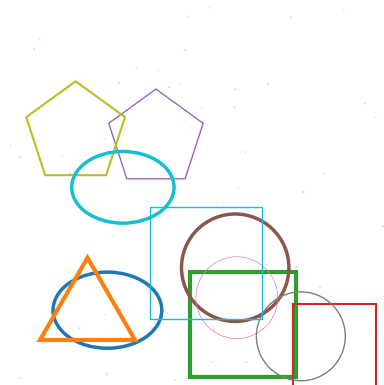[{"shape": "oval", "thickness": 2.5, "radius": 0.71, "center": [0.279, 0.194]}, {"shape": "triangle", "thickness": 3, "radius": 0.71, "center": [0.227, 0.188]}, {"shape": "square", "thickness": 3, "radius": 0.68, "center": [0.631, 0.157]}, {"shape": "square", "thickness": 1.5, "radius": 0.54, "center": [0.868, 0.101]}, {"shape": "pentagon", "thickness": 1, "radius": 0.64, "center": [0.405, 0.64]}, {"shape": "circle", "thickness": 2.5, "radius": 0.7, "center": [0.611, 0.305]}, {"shape": "circle", "thickness": 0.5, "radius": 0.53, "center": [0.615, 0.227]}, {"shape": "circle", "thickness": 1, "radius": 0.58, "center": [0.781, 0.126]}, {"shape": "pentagon", "thickness": 1.5, "radius": 0.67, "center": [0.196, 0.654]}, {"shape": "oval", "thickness": 2.5, "radius": 0.66, "center": [0.319, 0.513]}, {"shape": "square", "thickness": 1, "radius": 0.73, "center": [0.534, 0.316]}]